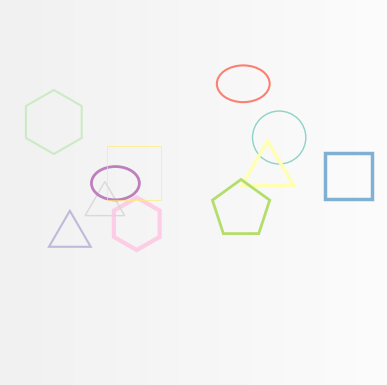[{"shape": "circle", "thickness": 1, "radius": 0.34, "center": [0.72, 0.643]}, {"shape": "triangle", "thickness": 2.5, "radius": 0.39, "center": [0.691, 0.557]}, {"shape": "triangle", "thickness": 1.5, "radius": 0.31, "center": [0.18, 0.39]}, {"shape": "oval", "thickness": 1.5, "radius": 0.34, "center": [0.628, 0.782]}, {"shape": "square", "thickness": 2.5, "radius": 0.3, "center": [0.899, 0.543]}, {"shape": "pentagon", "thickness": 2, "radius": 0.39, "center": [0.622, 0.456]}, {"shape": "hexagon", "thickness": 3, "radius": 0.34, "center": [0.353, 0.419]}, {"shape": "triangle", "thickness": 1, "radius": 0.29, "center": [0.271, 0.469]}, {"shape": "oval", "thickness": 2, "radius": 0.31, "center": [0.298, 0.524]}, {"shape": "hexagon", "thickness": 1.5, "radius": 0.42, "center": [0.139, 0.683]}, {"shape": "square", "thickness": 0.5, "radius": 0.35, "center": [0.345, 0.55]}]